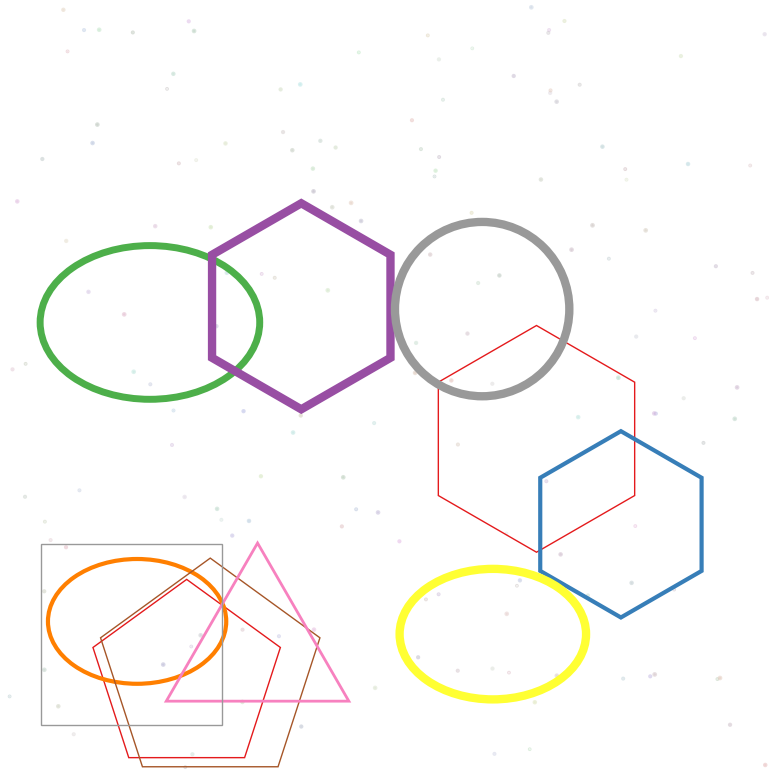[{"shape": "pentagon", "thickness": 0.5, "radius": 0.64, "center": [0.242, 0.12]}, {"shape": "hexagon", "thickness": 0.5, "radius": 0.74, "center": [0.697, 0.43]}, {"shape": "hexagon", "thickness": 1.5, "radius": 0.6, "center": [0.806, 0.319]}, {"shape": "oval", "thickness": 2.5, "radius": 0.71, "center": [0.195, 0.581]}, {"shape": "hexagon", "thickness": 3, "radius": 0.67, "center": [0.391, 0.602]}, {"shape": "oval", "thickness": 1.5, "radius": 0.58, "center": [0.178, 0.193]}, {"shape": "oval", "thickness": 3, "radius": 0.61, "center": [0.64, 0.176]}, {"shape": "pentagon", "thickness": 0.5, "radius": 0.75, "center": [0.273, 0.125]}, {"shape": "triangle", "thickness": 1, "radius": 0.68, "center": [0.334, 0.158]}, {"shape": "square", "thickness": 0.5, "radius": 0.59, "center": [0.171, 0.176]}, {"shape": "circle", "thickness": 3, "radius": 0.57, "center": [0.626, 0.599]}]